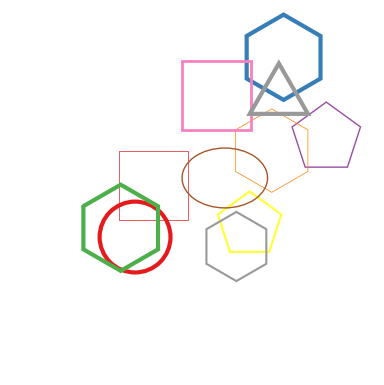[{"shape": "square", "thickness": 0.5, "radius": 0.45, "center": [0.399, 0.517]}, {"shape": "circle", "thickness": 3, "radius": 0.46, "center": [0.351, 0.384]}, {"shape": "hexagon", "thickness": 3, "radius": 0.55, "center": [0.737, 0.851]}, {"shape": "hexagon", "thickness": 3, "radius": 0.56, "center": [0.314, 0.408]}, {"shape": "pentagon", "thickness": 1, "radius": 0.47, "center": [0.848, 0.641]}, {"shape": "hexagon", "thickness": 0.5, "radius": 0.54, "center": [0.706, 0.609]}, {"shape": "pentagon", "thickness": 1.5, "radius": 0.43, "center": [0.648, 0.416]}, {"shape": "oval", "thickness": 1, "radius": 0.56, "center": [0.584, 0.538]}, {"shape": "square", "thickness": 2, "radius": 0.45, "center": [0.563, 0.752]}, {"shape": "triangle", "thickness": 3, "radius": 0.44, "center": [0.724, 0.748]}, {"shape": "hexagon", "thickness": 1.5, "radius": 0.45, "center": [0.614, 0.36]}]